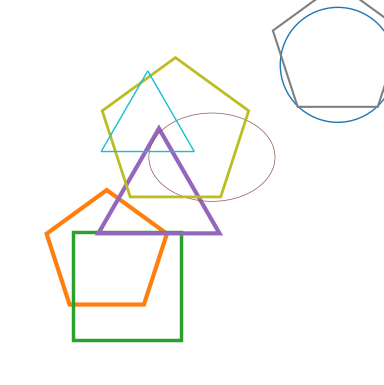[{"shape": "circle", "thickness": 1, "radius": 0.75, "center": [0.877, 0.832]}, {"shape": "pentagon", "thickness": 3, "radius": 0.82, "center": [0.277, 0.342]}, {"shape": "square", "thickness": 2.5, "radius": 0.7, "center": [0.329, 0.258]}, {"shape": "triangle", "thickness": 3, "radius": 0.91, "center": [0.413, 0.485]}, {"shape": "oval", "thickness": 0.5, "radius": 0.82, "center": [0.55, 0.592]}, {"shape": "pentagon", "thickness": 1.5, "radius": 0.89, "center": [0.877, 0.866]}, {"shape": "pentagon", "thickness": 2, "radius": 1.0, "center": [0.456, 0.65]}, {"shape": "triangle", "thickness": 1, "radius": 0.7, "center": [0.384, 0.676]}]